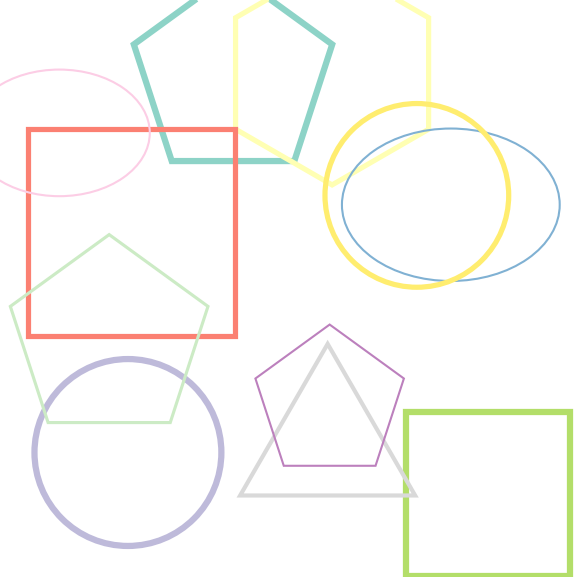[{"shape": "pentagon", "thickness": 3, "radius": 0.9, "center": [0.404, 0.866]}, {"shape": "hexagon", "thickness": 2.5, "radius": 0.96, "center": [0.575, 0.872]}, {"shape": "circle", "thickness": 3, "radius": 0.81, "center": [0.222, 0.216]}, {"shape": "square", "thickness": 2.5, "radius": 0.9, "center": [0.228, 0.596]}, {"shape": "oval", "thickness": 1, "radius": 0.94, "center": [0.781, 0.645]}, {"shape": "square", "thickness": 3, "radius": 0.71, "center": [0.845, 0.144]}, {"shape": "oval", "thickness": 1, "radius": 0.78, "center": [0.103, 0.769]}, {"shape": "triangle", "thickness": 2, "radius": 0.87, "center": [0.567, 0.229]}, {"shape": "pentagon", "thickness": 1, "radius": 0.68, "center": [0.571, 0.302]}, {"shape": "pentagon", "thickness": 1.5, "radius": 0.9, "center": [0.189, 0.413]}, {"shape": "circle", "thickness": 2.5, "radius": 0.8, "center": [0.722, 0.661]}]